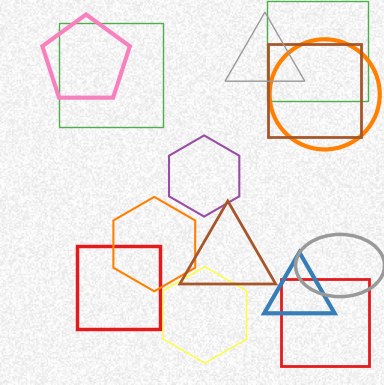[{"shape": "square", "thickness": 2, "radius": 0.57, "center": [0.844, 0.162]}, {"shape": "square", "thickness": 2.5, "radius": 0.54, "center": [0.308, 0.254]}, {"shape": "triangle", "thickness": 3, "radius": 0.53, "center": [0.778, 0.239]}, {"shape": "square", "thickness": 1, "radius": 0.65, "center": [0.824, 0.868]}, {"shape": "square", "thickness": 1, "radius": 0.68, "center": [0.288, 0.805]}, {"shape": "hexagon", "thickness": 1.5, "radius": 0.53, "center": [0.53, 0.543]}, {"shape": "circle", "thickness": 3, "radius": 0.72, "center": [0.843, 0.755]}, {"shape": "hexagon", "thickness": 1.5, "radius": 0.61, "center": [0.401, 0.366]}, {"shape": "hexagon", "thickness": 1, "radius": 0.63, "center": [0.532, 0.182]}, {"shape": "square", "thickness": 2, "radius": 0.61, "center": [0.817, 0.764]}, {"shape": "triangle", "thickness": 2, "radius": 0.72, "center": [0.592, 0.334]}, {"shape": "pentagon", "thickness": 3, "radius": 0.6, "center": [0.224, 0.843]}, {"shape": "oval", "thickness": 2.5, "radius": 0.58, "center": [0.883, 0.31]}, {"shape": "triangle", "thickness": 1, "radius": 0.6, "center": [0.688, 0.849]}]